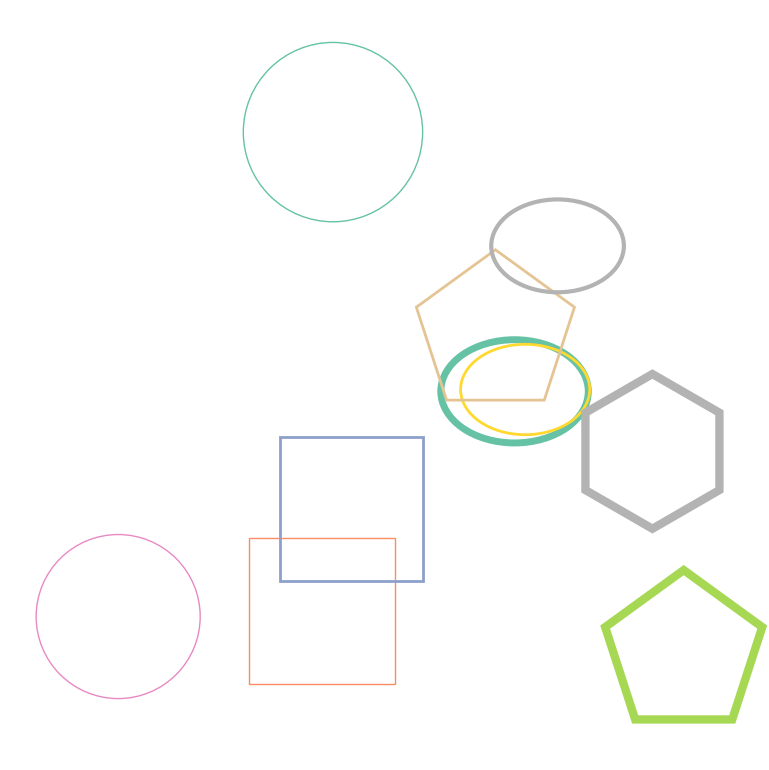[{"shape": "oval", "thickness": 2.5, "radius": 0.48, "center": [0.668, 0.492]}, {"shape": "circle", "thickness": 0.5, "radius": 0.58, "center": [0.432, 0.828]}, {"shape": "square", "thickness": 0.5, "radius": 0.47, "center": [0.419, 0.207]}, {"shape": "square", "thickness": 1, "radius": 0.47, "center": [0.457, 0.339]}, {"shape": "circle", "thickness": 0.5, "radius": 0.53, "center": [0.153, 0.199]}, {"shape": "pentagon", "thickness": 3, "radius": 0.54, "center": [0.888, 0.152]}, {"shape": "oval", "thickness": 1, "radius": 0.42, "center": [0.682, 0.494]}, {"shape": "pentagon", "thickness": 1, "radius": 0.54, "center": [0.643, 0.568]}, {"shape": "hexagon", "thickness": 3, "radius": 0.5, "center": [0.847, 0.414]}, {"shape": "oval", "thickness": 1.5, "radius": 0.43, "center": [0.724, 0.681]}]